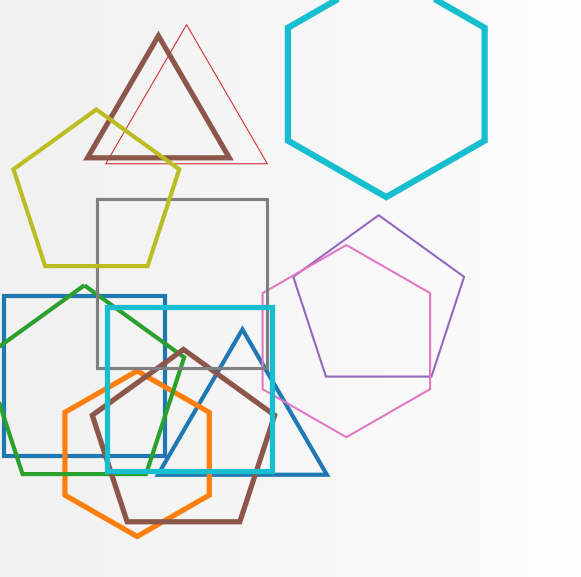[{"shape": "square", "thickness": 2, "radius": 0.69, "center": [0.146, 0.348]}, {"shape": "triangle", "thickness": 2, "radius": 0.84, "center": [0.417, 0.261]}, {"shape": "hexagon", "thickness": 2.5, "radius": 0.72, "center": [0.236, 0.213]}, {"shape": "pentagon", "thickness": 2, "radius": 0.9, "center": [0.145, 0.324]}, {"shape": "triangle", "thickness": 0.5, "radius": 0.8, "center": [0.321, 0.796]}, {"shape": "pentagon", "thickness": 1, "radius": 0.77, "center": [0.652, 0.472]}, {"shape": "triangle", "thickness": 2.5, "radius": 0.7, "center": [0.273, 0.796]}, {"shape": "pentagon", "thickness": 2.5, "radius": 0.82, "center": [0.316, 0.229]}, {"shape": "hexagon", "thickness": 1, "radius": 0.83, "center": [0.596, 0.408]}, {"shape": "square", "thickness": 1.5, "radius": 0.73, "center": [0.313, 0.509]}, {"shape": "pentagon", "thickness": 2, "radius": 0.75, "center": [0.166, 0.66]}, {"shape": "square", "thickness": 2.5, "radius": 0.71, "center": [0.326, 0.325]}, {"shape": "hexagon", "thickness": 3, "radius": 0.98, "center": [0.665, 0.853]}]